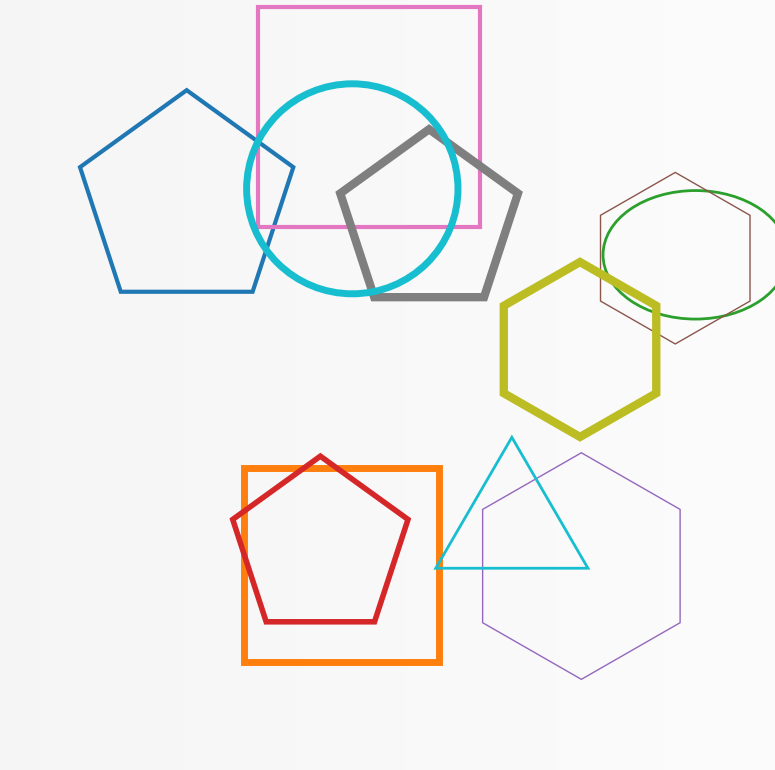[{"shape": "pentagon", "thickness": 1.5, "radius": 0.72, "center": [0.241, 0.738]}, {"shape": "square", "thickness": 2.5, "radius": 0.63, "center": [0.441, 0.266]}, {"shape": "oval", "thickness": 1, "radius": 0.6, "center": [0.897, 0.669]}, {"shape": "pentagon", "thickness": 2, "radius": 0.59, "center": [0.413, 0.289]}, {"shape": "hexagon", "thickness": 0.5, "radius": 0.74, "center": [0.75, 0.265]}, {"shape": "hexagon", "thickness": 0.5, "radius": 0.56, "center": [0.871, 0.665]}, {"shape": "square", "thickness": 1.5, "radius": 0.72, "center": [0.476, 0.848]}, {"shape": "pentagon", "thickness": 3, "radius": 0.6, "center": [0.554, 0.712]}, {"shape": "hexagon", "thickness": 3, "radius": 0.57, "center": [0.748, 0.546]}, {"shape": "triangle", "thickness": 1, "radius": 0.57, "center": [0.66, 0.319]}, {"shape": "circle", "thickness": 2.5, "radius": 0.68, "center": [0.455, 0.755]}]